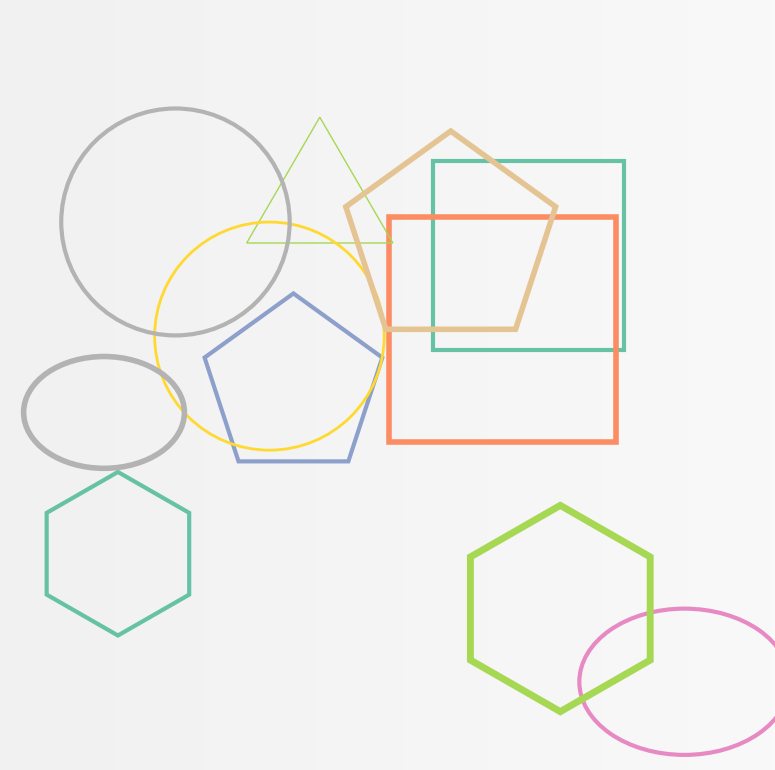[{"shape": "square", "thickness": 1.5, "radius": 0.61, "center": [0.682, 0.668]}, {"shape": "hexagon", "thickness": 1.5, "radius": 0.53, "center": [0.152, 0.281]}, {"shape": "square", "thickness": 2, "radius": 0.73, "center": [0.648, 0.572]}, {"shape": "pentagon", "thickness": 1.5, "radius": 0.6, "center": [0.379, 0.498]}, {"shape": "oval", "thickness": 1.5, "radius": 0.68, "center": [0.883, 0.115]}, {"shape": "triangle", "thickness": 0.5, "radius": 0.54, "center": [0.413, 0.739]}, {"shape": "hexagon", "thickness": 2.5, "radius": 0.67, "center": [0.723, 0.21]}, {"shape": "circle", "thickness": 1, "radius": 0.74, "center": [0.348, 0.563]}, {"shape": "pentagon", "thickness": 2, "radius": 0.71, "center": [0.582, 0.687]}, {"shape": "oval", "thickness": 2, "radius": 0.52, "center": [0.134, 0.464]}, {"shape": "circle", "thickness": 1.5, "radius": 0.74, "center": [0.226, 0.712]}]